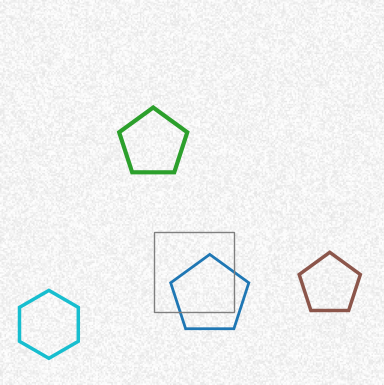[{"shape": "pentagon", "thickness": 2, "radius": 0.53, "center": [0.545, 0.232]}, {"shape": "pentagon", "thickness": 3, "radius": 0.47, "center": [0.398, 0.628]}, {"shape": "pentagon", "thickness": 2.5, "radius": 0.42, "center": [0.857, 0.261]}, {"shape": "square", "thickness": 1, "radius": 0.52, "center": [0.503, 0.294]}, {"shape": "hexagon", "thickness": 2.5, "radius": 0.44, "center": [0.127, 0.158]}]